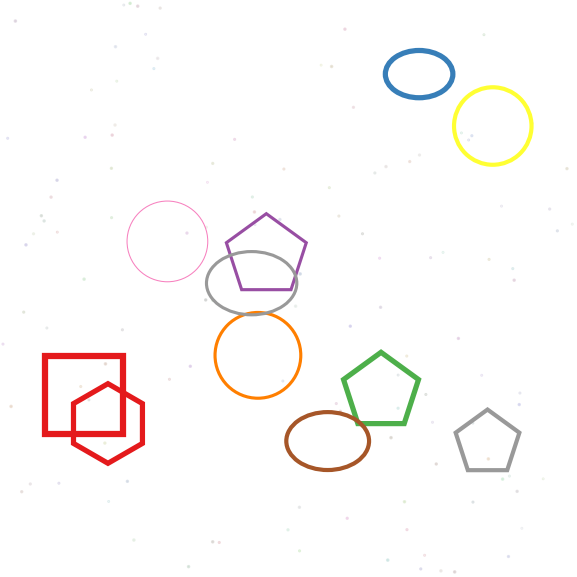[{"shape": "square", "thickness": 3, "radius": 0.34, "center": [0.146, 0.314]}, {"shape": "hexagon", "thickness": 2.5, "radius": 0.34, "center": [0.187, 0.266]}, {"shape": "oval", "thickness": 2.5, "radius": 0.29, "center": [0.726, 0.871]}, {"shape": "pentagon", "thickness": 2.5, "radius": 0.34, "center": [0.66, 0.321]}, {"shape": "pentagon", "thickness": 1.5, "radius": 0.36, "center": [0.461, 0.556]}, {"shape": "circle", "thickness": 1.5, "radius": 0.37, "center": [0.447, 0.384]}, {"shape": "circle", "thickness": 2, "radius": 0.34, "center": [0.853, 0.781]}, {"shape": "oval", "thickness": 2, "radius": 0.36, "center": [0.567, 0.235]}, {"shape": "circle", "thickness": 0.5, "radius": 0.35, "center": [0.29, 0.581]}, {"shape": "pentagon", "thickness": 2, "radius": 0.29, "center": [0.844, 0.232]}, {"shape": "oval", "thickness": 1.5, "radius": 0.39, "center": [0.436, 0.509]}]